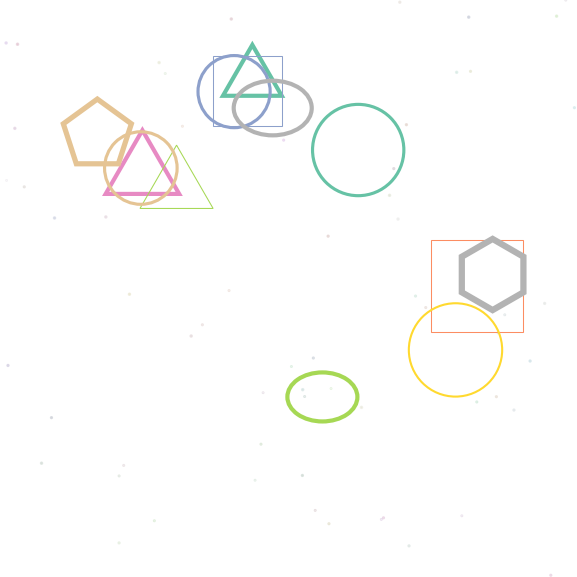[{"shape": "circle", "thickness": 1.5, "radius": 0.4, "center": [0.62, 0.739]}, {"shape": "triangle", "thickness": 2, "radius": 0.29, "center": [0.437, 0.863]}, {"shape": "square", "thickness": 0.5, "radius": 0.4, "center": [0.826, 0.503]}, {"shape": "circle", "thickness": 1.5, "radius": 0.31, "center": [0.405, 0.84]}, {"shape": "square", "thickness": 0.5, "radius": 0.3, "center": [0.429, 0.841]}, {"shape": "triangle", "thickness": 2, "radius": 0.37, "center": [0.247, 0.7]}, {"shape": "triangle", "thickness": 0.5, "radius": 0.37, "center": [0.306, 0.675]}, {"shape": "oval", "thickness": 2, "radius": 0.3, "center": [0.558, 0.312]}, {"shape": "circle", "thickness": 1, "radius": 0.4, "center": [0.789, 0.393]}, {"shape": "pentagon", "thickness": 2.5, "radius": 0.31, "center": [0.169, 0.766]}, {"shape": "circle", "thickness": 1.5, "radius": 0.31, "center": [0.244, 0.708]}, {"shape": "oval", "thickness": 2, "radius": 0.34, "center": [0.472, 0.812]}, {"shape": "hexagon", "thickness": 3, "radius": 0.31, "center": [0.853, 0.524]}]